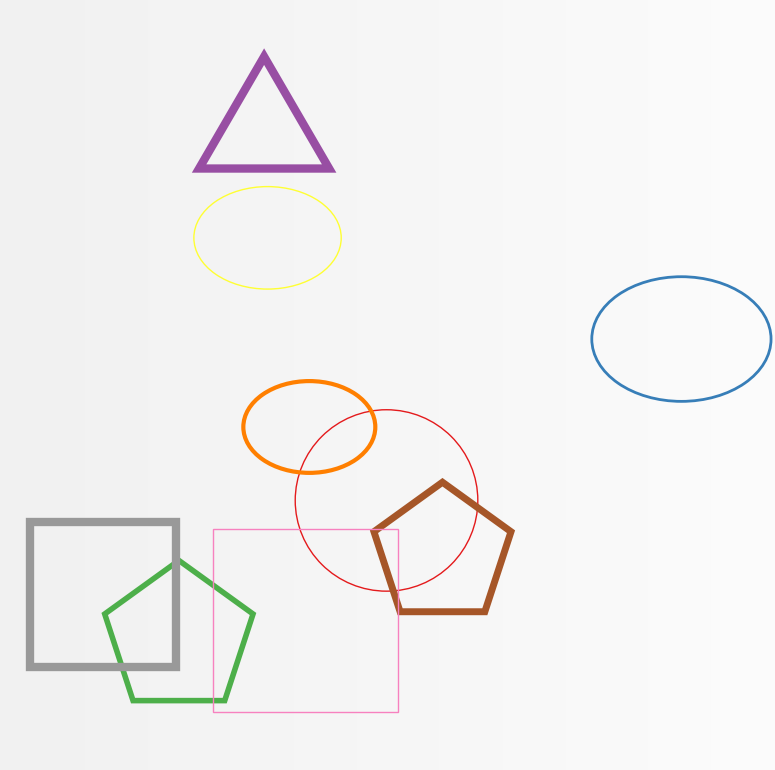[{"shape": "circle", "thickness": 0.5, "radius": 0.59, "center": [0.499, 0.35]}, {"shape": "oval", "thickness": 1, "radius": 0.58, "center": [0.879, 0.56]}, {"shape": "pentagon", "thickness": 2, "radius": 0.5, "center": [0.231, 0.172]}, {"shape": "triangle", "thickness": 3, "radius": 0.48, "center": [0.341, 0.83]}, {"shape": "oval", "thickness": 1.5, "radius": 0.43, "center": [0.399, 0.445]}, {"shape": "oval", "thickness": 0.5, "radius": 0.48, "center": [0.345, 0.691]}, {"shape": "pentagon", "thickness": 2.5, "radius": 0.46, "center": [0.571, 0.281]}, {"shape": "square", "thickness": 0.5, "radius": 0.59, "center": [0.394, 0.194]}, {"shape": "square", "thickness": 3, "radius": 0.47, "center": [0.133, 0.228]}]